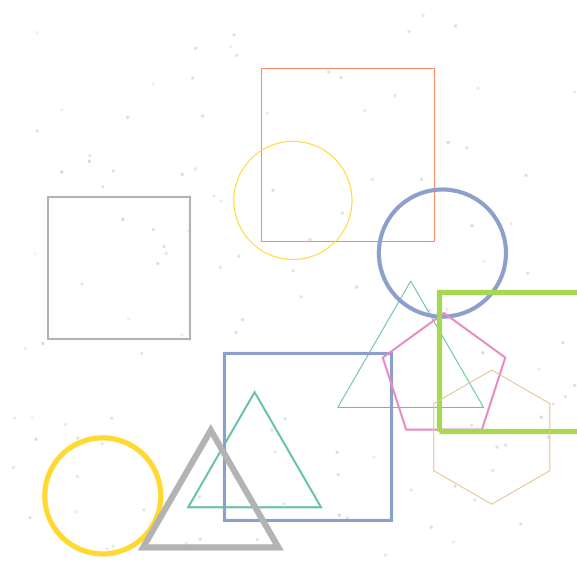[{"shape": "triangle", "thickness": 0.5, "radius": 0.73, "center": [0.711, 0.366]}, {"shape": "triangle", "thickness": 1, "radius": 0.66, "center": [0.441, 0.187]}, {"shape": "square", "thickness": 0.5, "radius": 0.75, "center": [0.601, 0.732]}, {"shape": "circle", "thickness": 2, "radius": 0.55, "center": [0.766, 0.561]}, {"shape": "square", "thickness": 1.5, "radius": 0.72, "center": [0.533, 0.243]}, {"shape": "pentagon", "thickness": 1, "radius": 0.56, "center": [0.769, 0.345]}, {"shape": "square", "thickness": 2.5, "radius": 0.6, "center": [0.881, 0.373]}, {"shape": "circle", "thickness": 2.5, "radius": 0.5, "center": [0.178, 0.14]}, {"shape": "circle", "thickness": 0.5, "radius": 0.51, "center": [0.507, 0.652]}, {"shape": "hexagon", "thickness": 0.5, "radius": 0.58, "center": [0.852, 0.242]}, {"shape": "triangle", "thickness": 3, "radius": 0.68, "center": [0.365, 0.119]}, {"shape": "square", "thickness": 1, "radius": 0.62, "center": [0.206, 0.535]}]